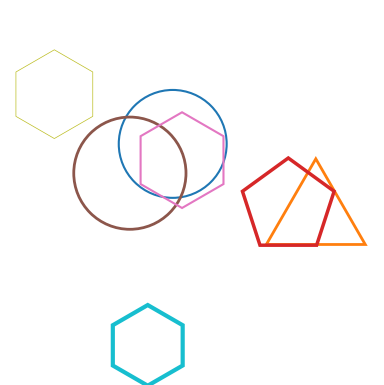[{"shape": "circle", "thickness": 1.5, "radius": 0.7, "center": [0.449, 0.626]}, {"shape": "triangle", "thickness": 2, "radius": 0.74, "center": [0.82, 0.439]}, {"shape": "pentagon", "thickness": 2.5, "radius": 0.63, "center": [0.749, 0.464]}, {"shape": "circle", "thickness": 2, "radius": 0.73, "center": [0.337, 0.55]}, {"shape": "hexagon", "thickness": 1.5, "radius": 0.62, "center": [0.473, 0.584]}, {"shape": "hexagon", "thickness": 0.5, "radius": 0.58, "center": [0.141, 0.755]}, {"shape": "hexagon", "thickness": 3, "radius": 0.52, "center": [0.384, 0.103]}]